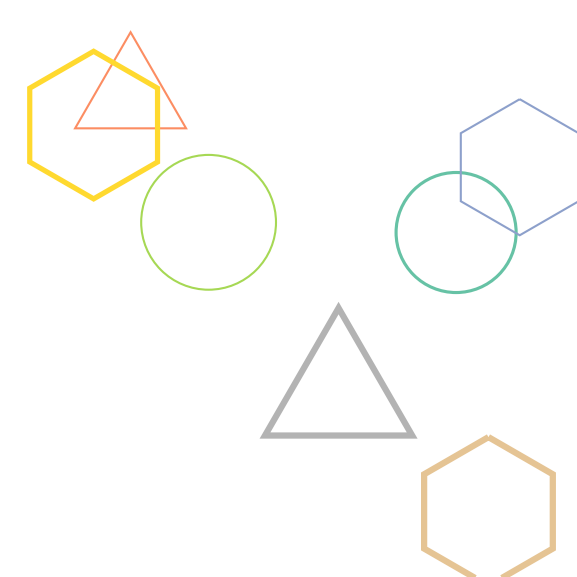[{"shape": "circle", "thickness": 1.5, "radius": 0.52, "center": [0.79, 0.597]}, {"shape": "triangle", "thickness": 1, "radius": 0.55, "center": [0.226, 0.832]}, {"shape": "hexagon", "thickness": 1, "radius": 0.59, "center": [0.9, 0.71]}, {"shape": "circle", "thickness": 1, "radius": 0.58, "center": [0.361, 0.614]}, {"shape": "hexagon", "thickness": 2.5, "radius": 0.64, "center": [0.162, 0.783]}, {"shape": "hexagon", "thickness": 3, "radius": 0.64, "center": [0.846, 0.114]}, {"shape": "triangle", "thickness": 3, "radius": 0.74, "center": [0.586, 0.319]}]